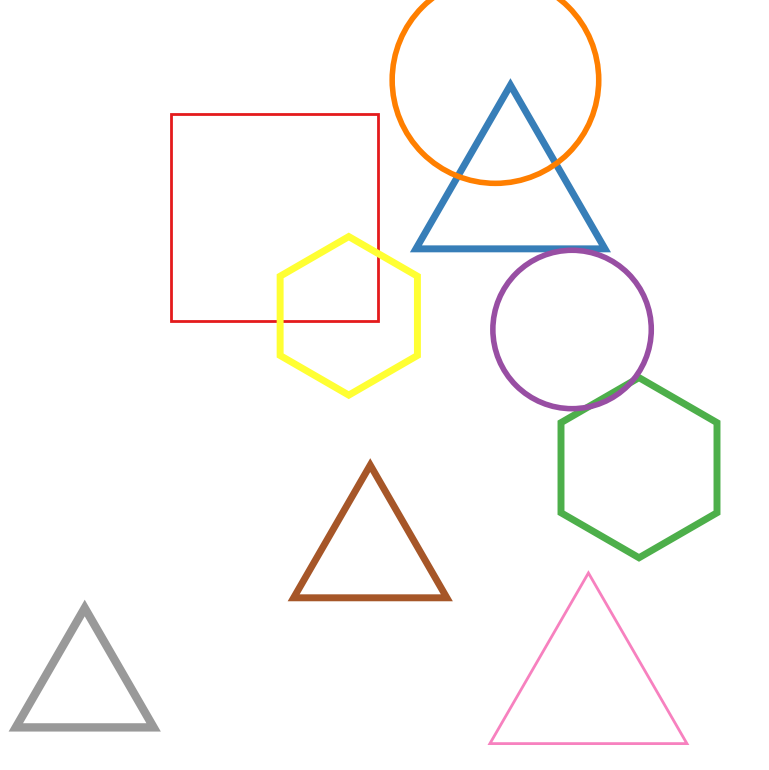[{"shape": "square", "thickness": 1, "radius": 0.67, "center": [0.357, 0.717]}, {"shape": "triangle", "thickness": 2.5, "radius": 0.71, "center": [0.663, 0.748]}, {"shape": "hexagon", "thickness": 2.5, "radius": 0.58, "center": [0.83, 0.393]}, {"shape": "circle", "thickness": 2, "radius": 0.51, "center": [0.743, 0.572]}, {"shape": "circle", "thickness": 2, "radius": 0.67, "center": [0.643, 0.896]}, {"shape": "hexagon", "thickness": 2.5, "radius": 0.51, "center": [0.453, 0.59]}, {"shape": "triangle", "thickness": 2.5, "radius": 0.57, "center": [0.481, 0.281]}, {"shape": "triangle", "thickness": 1, "radius": 0.74, "center": [0.764, 0.108]}, {"shape": "triangle", "thickness": 3, "radius": 0.52, "center": [0.11, 0.107]}]